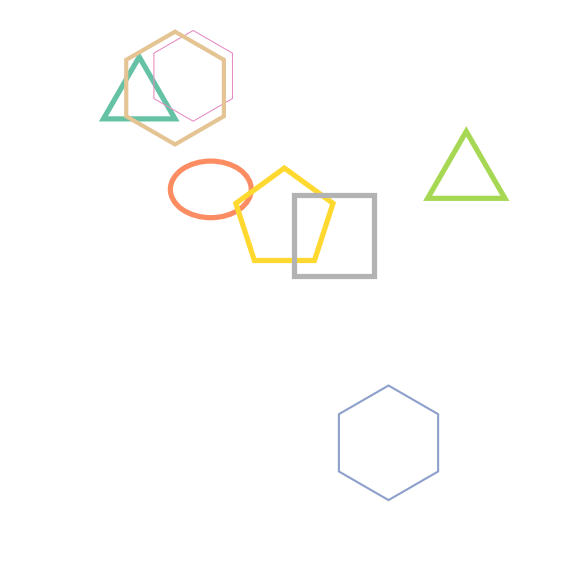[{"shape": "triangle", "thickness": 2.5, "radius": 0.36, "center": [0.241, 0.829]}, {"shape": "oval", "thickness": 2.5, "radius": 0.35, "center": [0.365, 0.671]}, {"shape": "hexagon", "thickness": 1, "radius": 0.5, "center": [0.673, 0.232]}, {"shape": "hexagon", "thickness": 0.5, "radius": 0.39, "center": [0.335, 0.868]}, {"shape": "triangle", "thickness": 2.5, "radius": 0.39, "center": [0.807, 0.694]}, {"shape": "pentagon", "thickness": 2.5, "radius": 0.44, "center": [0.492, 0.62]}, {"shape": "hexagon", "thickness": 2, "radius": 0.49, "center": [0.303, 0.847]}, {"shape": "square", "thickness": 2.5, "radius": 0.35, "center": [0.579, 0.591]}]